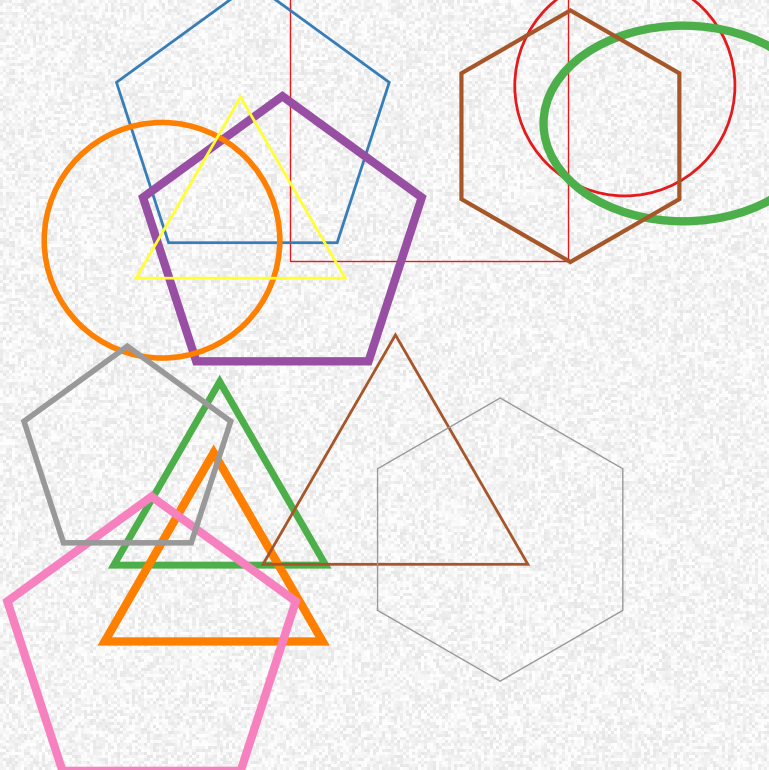[{"shape": "circle", "thickness": 1, "radius": 0.71, "center": [0.811, 0.889]}, {"shape": "square", "thickness": 0.5, "radius": 0.91, "center": [0.557, 0.842]}, {"shape": "pentagon", "thickness": 1, "radius": 0.93, "center": [0.328, 0.835]}, {"shape": "oval", "thickness": 3, "radius": 0.91, "center": [0.887, 0.84]}, {"shape": "triangle", "thickness": 2.5, "radius": 0.79, "center": [0.285, 0.345]}, {"shape": "pentagon", "thickness": 3, "radius": 0.95, "center": [0.367, 0.685]}, {"shape": "triangle", "thickness": 3, "radius": 0.82, "center": [0.278, 0.249]}, {"shape": "circle", "thickness": 2, "radius": 0.76, "center": [0.21, 0.688]}, {"shape": "triangle", "thickness": 1, "radius": 0.78, "center": [0.312, 0.717]}, {"shape": "triangle", "thickness": 1, "radius": 0.99, "center": [0.514, 0.366]}, {"shape": "hexagon", "thickness": 1.5, "radius": 0.82, "center": [0.741, 0.823]}, {"shape": "pentagon", "thickness": 3, "radius": 0.98, "center": [0.197, 0.158]}, {"shape": "pentagon", "thickness": 2, "radius": 0.71, "center": [0.165, 0.409]}, {"shape": "hexagon", "thickness": 0.5, "radius": 0.92, "center": [0.65, 0.299]}]